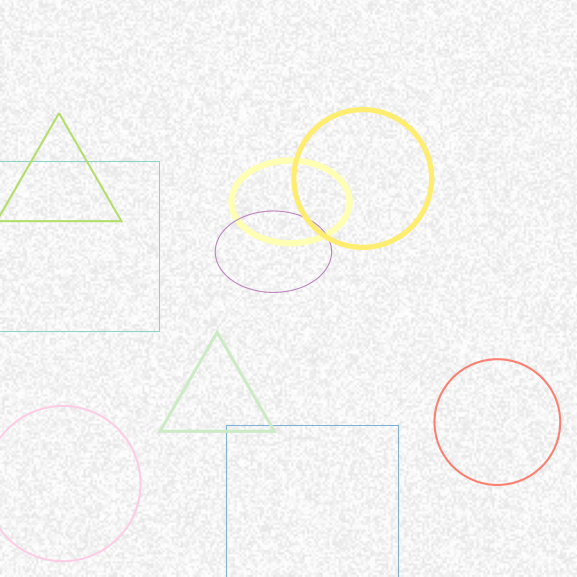[{"shape": "square", "thickness": 0.5, "radius": 0.74, "center": [0.129, 0.573]}, {"shape": "oval", "thickness": 3, "radius": 0.51, "center": [0.503, 0.65]}, {"shape": "circle", "thickness": 1, "radius": 0.54, "center": [0.861, 0.268]}, {"shape": "square", "thickness": 0.5, "radius": 0.74, "center": [0.541, 0.115]}, {"shape": "triangle", "thickness": 1, "radius": 0.62, "center": [0.102, 0.679]}, {"shape": "circle", "thickness": 1, "radius": 0.67, "center": [0.109, 0.162]}, {"shape": "oval", "thickness": 0.5, "radius": 0.5, "center": [0.473, 0.563]}, {"shape": "triangle", "thickness": 1.5, "radius": 0.57, "center": [0.376, 0.309]}, {"shape": "circle", "thickness": 2.5, "radius": 0.6, "center": [0.628, 0.69]}]